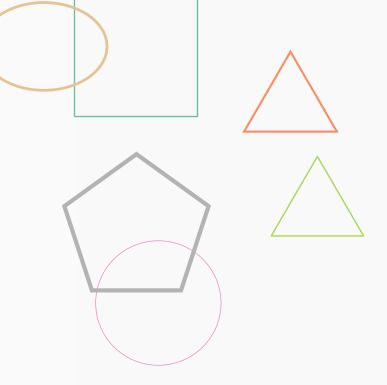[{"shape": "square", "thickness": 1, "radius": 0.79, "center": [0.349, 0.856]}, {"shape": "triangle", "thickness": 1.5, "radius": 0.69, "center": [0.75, 0.727]}, {"shape": "circle", "thickness": 0.5, "radius": 0.81, "center": [0.409, 0.213]}, {"shape": "triangle", "thickness": 1, "radius": 0.69, "center": [0.819, 0.456]}, {"shape": "oval", "thickness": 2, "radius": 0.81, "center": [0.113, 0.879]}, {"shape": "pentagon", "thickness": 3, "radius": 0.98, "center": [0.352, 0.404]}]